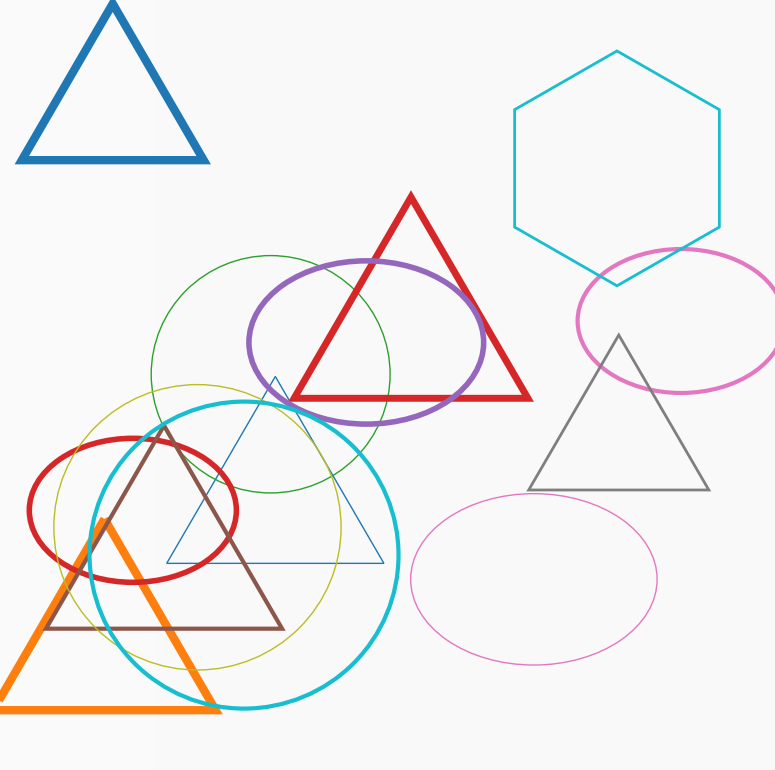[{"shape": "triangle", "thickness": 0.5, "radius": 0.81, "center": [0.355, 0.349]}, {"shape": "triangle", "thickness": 3, "radius": 0.68, "center": [0.145, 0.86]}, {"shape": "triangle", "thickness": 3, "radius": 0.83, "center": [0.135, 0.16]}, {"shape": "circle", "thickness": 0.5, "radius": 0.77, "center": [0.349, 0.514]}, {"shape": "triangle", "thickness": 2.5, "radius": 0.87, "center": [0.53, 0.57]}, {"shape": "oval", "thickness": 2, "radius": 0.67, "center": [0.171, 0.337]}, {"shape": "oval", "thickness": 2, "radius": 0.76, "center": [0.473, 0.555]}, {"shape": "triangle", "thickness": 1.5, "radius": 0.88, "center": [0.212, 0.271]}, {"shape": "oval", "thickness": 0.5, "radius": 0.79, "center": [0.689, 0.248]}, {"shape": "oval", "thickness": 1.5, "radius": 0.67, "center": [0.879, 0.583]}, {"shape": "triangle", "thickness": 1, "radius": 0.67, "center": [0.798, 0.431]}, {"shape": "circle", "thickness": 0.5, "radius": 0.93, "center": [0.255, 0.315]}, {"shape": "hexagon", "thickness": 1, "radius": 0.76, "center": [0.796, 0.781]}, {"shape": "circle", "thickness": 1.5, "radius": 1.0, "center": [0.315, 0.279]}]